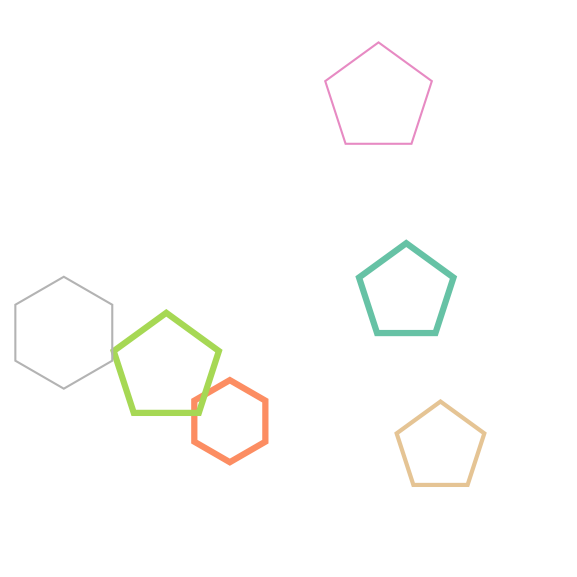[{"shape": "pentagon", "thickness": 3, "radius": 0.43, "center": [0.703, 0.492]}, {"shape": "hexagon", "thickness": 3, "radius": 0.36, "center": [0.398, 0.27]}, {"shape": "pentagon", "thickness": 1, "radius": 0.49, "center": [0.655, 0.829]}, {"shape": "pentagon", "thickness": 3, "radius": 0.48, "center": [0.288, 0.362]}, {"shape": "pentagon", "thickness": 2, "radius": 0.4, "center": [0.763, 0.224]}, {"shape": "hexagon", "thickness": 1, "radius": 0.48, "center": [0.11, 0.423]}]